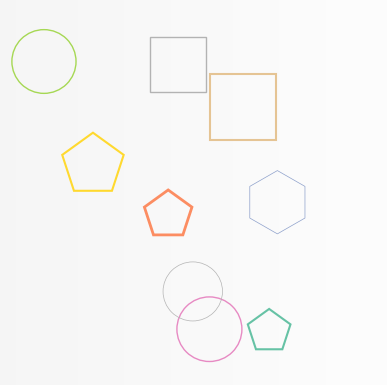[{"shape": "pentagon", "thickness": 1.5, "radius": 0.29, "center": [0.695, 0.14]}, {"shape": "pentagon", "thickness": 2, "radius": 0.32, "center": [0.434, 0.442]}, {"shape": "hexagon", "thickness": 0.5, "radius": 0.41, "center": [0.716, 0.475]}, {"shape": "circle", "thickness": 1, "radius": 0.42, "center": [0.54, 0.145]}, {"shape": "circle", "thickness": 1, "radius": 0.41, "center": [0.113, 0.84]}, {"shape": "pentagon", "thickness": 1.5, "radius": 0.42, "center": [0.24, 0.572]}, {"shape": "square", "thickness": 1.5, "radius": 0.43, "center": [0.627, 0.723]}, {"shape": "circle", "thickness": 0.5, "radius": 0.38, "center": [0.497, 0.243]}, {"shape": "square", "thickness": 1, "radius": 0.36, "center": [0.459, 0.832]}]